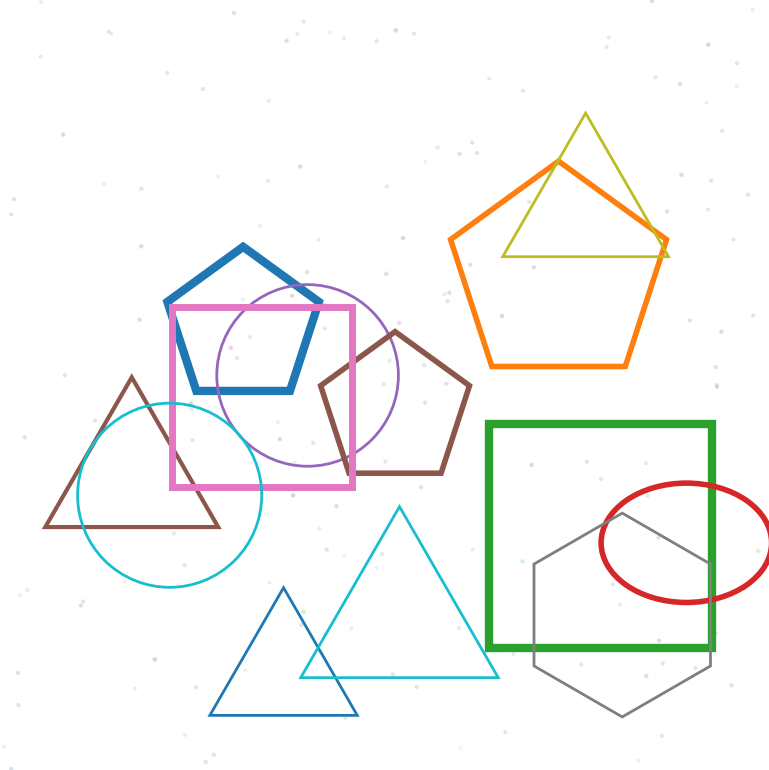[{"shape": "pentagon", "thickness": 3, "radius": 0.52, "center": [0.316, 0.576]}, {"shape": "triangle", "thickness": 1, "radius": 0.55, "center": [0.368, 0.126]}, {"shape": "pentagon", "thickness": 2, "radius": 0.74, "center": [0.725, 0.643]}, {"shape": "square", "thickness": 3, "radius": 0.72, "center": [0.78, 0.304]}, {"shape": "oval", "thickness": 2, "radius": 0.55, "center": [0.891, 0.295]}, {"shape": "circle", "thickness": 1, "radius": 0.59, "center": [0.399, 0.512]}, {"shape": "pentagon", "thickness": 2, "radius": 0.51, "center": [0.513, 0.468]}, {"shape": "triangle", "thickness": 1.5, "radius": 0.65, "center": [0.171, 0.38]}, {"shape": "square", "thickness": 2.5, "radius": 0.58, "center": [0.34, 0.485]}, {"shape": "hexagon", "thickness": 1, "radius": 0.66, "center": [0.808, 0.201]}, {"shape": "triangle", "thickness": 1, "radius": 0.62, "center": [0.761, 0.729]}, {"shape": "circle", "thickness": 1, "radius": 0.6, "center": [0.22, 0.357]}, {"shape": "triangle", "thickness": 1, "radius": 0.74, "center": [0.519, 0.194]}]